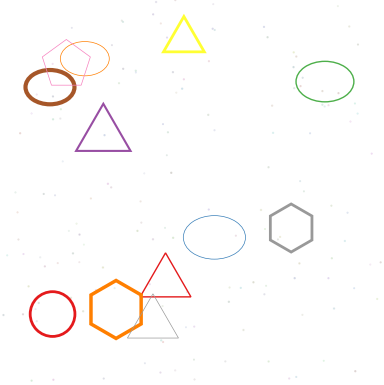[{"shape": "triangle", "thickness": 1, "radius": 0.38, "center": [0.43, 0.267]}, {"shape": "circle", "thickness": 2, "radius": 0.29, "center": [0.137, 0.184]}, {"shape": "oval", "thickness": 0.5, "radius": 0.4, "center": [0.557, 0.383]}, {"shape": "oval", "thickness": 1, "radius": 0.38, "center": [0.844, 0.788]}, {"shape": "triangle", "thickness": 1.5, "radius": 0.41, "center": [0.268, 0.649]}, {"shape": "hexagon", "thickness": 2.5, "radius": 0.38, "center": [0.301, 0.196]}, {"shape": "oval", "thickness": 0.5, "radius": 0.32, "center": [0.22, 0.848]}, {"shape": "triangle", "thickness": 2, "radius": 0.31, "center": [0.478, 0.896]}, {"shape": "oval", "thickness": 3, "radius": 0.32, "center": [0.13, 0.774]}, {"shape": "pentagon", "thickness": 0.5, "radius": 0.33, "center": [0.172, 0.832]}, {"shape": "triangle", "thickness": 0.5, "radius": 0.38, "center": [0.397, 0.16]}, {"shape": "hexagon", "thickness": 2, "radius": 0.31, "center": [0.756, 0.408]}]